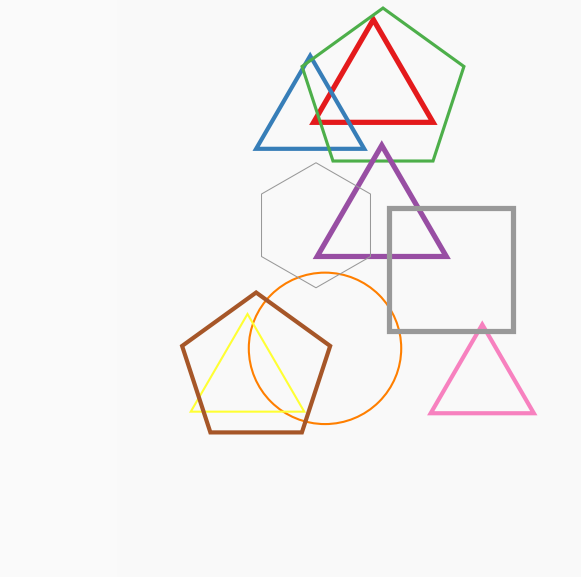[{"shape": "triangle", "thickness": 2.5, "radius": 0.59, "center": [0.642, 0.847]}, {"shape": "triangle", "thickness": 2, "radius": 0.54, "center": [0.534, 0.795]}, {"shape": "pentagon", "thickness": 1.5, "radius": 0.73, "center": [0.659, 0.839]}, {"shape": "triangle", "thickness": 2.5, "radius": 0.64, "center": [0.657, 0.619]}, {"shape": "circle", "thickness": 1, "radius": 0.66, "center": [0.559, 0.396]}, {"shape": "triangle", "thickness": 1, "radius": 0.56, "center": [0.426, 0.343]}, {"shape": "pentagon", "thickness": 2, "radius": 0.67, "center": [0.441, 0.359]}, {"shape": "triangle", "thickness": 2, "radius": 0.51, "center": [0.83, 0.335]}, {"shape": "hexagon", "thickness": 0.5, "radius": 0.54, "center": [0.544, 0.609]}, {"shape": "square", "thickness": 2.5, "radius": 0.53, "center": [0.776, 0.532]}]